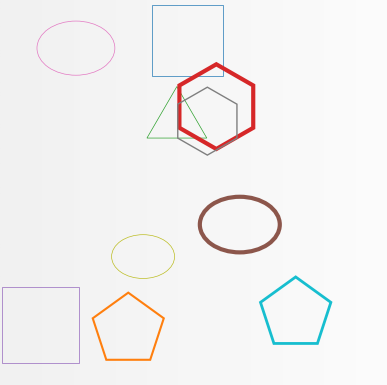[{"shape": "square", "thickness": 0.5, "radius": 0.46, "center": [0.484, 0.895]}, {"shape": "pentagon", "thickness": 1.5, "radius": 0.48, "center": [0.331, 0.143]}, {"shape": "triangle", "thickness": 0.5, "radius": 0.45, "center": [0.456, 0.686]}, {"shape": "hexagon", "thickness": 3, "radius": 0.55, "center": [0.558, 0.723]}, {"shape": "square", "thickness": 0.5, "radius": 0.5, "center": [0.105, 0.156]}, {"shape": "oval", "thickness": 3, "radius": 0.52, "center": [0.619, 0.417]}, {"shape": "oval", "thickness": 0.5, "radius": 0.5, "center": [0.196, 0.875]}, {"shape": "hexagon", "thickness": 1, "radius": 0.44, "center": [0.535, 0.685]}, {"shape": "oval", "thickness": 0.5, "radius": 0.41, "center": [0.369, 0.334]}, {"shape": "pentagon", "thickness": 2, "radius": 0.48, "center": [0.763, 0.185]}]